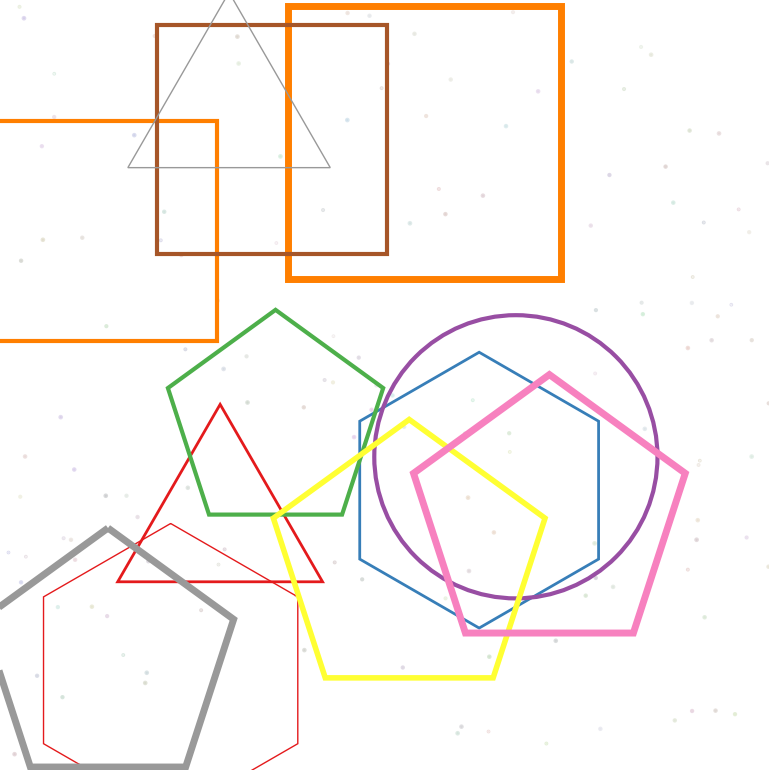[{"shape": "hexagon", "thickness": 0.5, "radius": 0.95, "center": [0.222, 0.129]}, {"shape": "triangle", "thickness": 1, "radius": 0.77, "center": [0.286, 0.321]}, {"shape": "hexagon", "thickness": 1, "radius": 0.9, "center": [0.622, 0.363]}, {"shape": "pentagon", "thickness": 1.5, "radius": 0.73, "center": [0.358, 0.451]}, {"shape": "circle", "thickness": 1.5, "radius": 0.92, "center": [0.67, 0.407]}, {"shape": "square", "thickness": 2.5, "radius": 0.89, "center": [0.551, 0.815]}, {"shape": "square", "thickness": 1.5, "radius": 0.72, "center": [0.139, 0.7]}, {"shape": "pentagon", "thickness": 2, "radius": 0.93, "center": [0.531, 0.27]}, {"shape": "square", "thickness": 1.5, "radius": 0.74, "center": [0.353, 0.819]}, {"shape": "pentagon", "thickness": 2.5, "radius": 0.93, "center": [0.714, 0.328]}, {"shape": "pentagon", "thickness": 2.5, "radius": 0.86, "center": [0.14, 0.143]}, {"shape": "triangle", "thickness": 0.5, "radius": 0.76, "center": [0.297, 0.858]}]